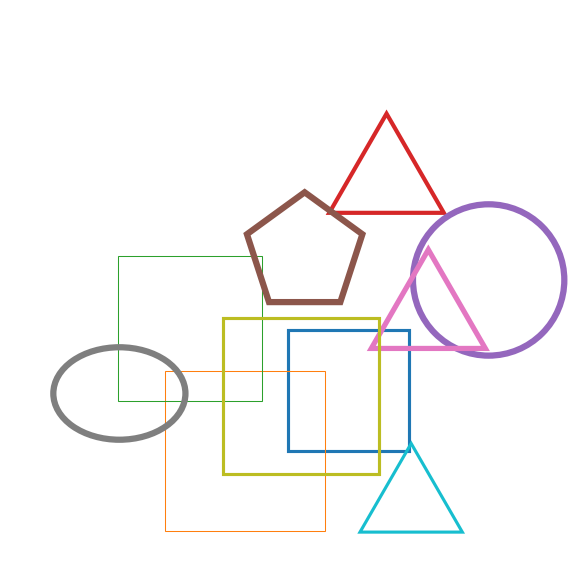[{"shape": "square", "thickness": 1.5, "radius": 0.52, "center": [0.603, 0.323]}, {"shape": "square", "thickness": 0.5, "radius": 0.69, "center": [0.425, 0.219]}, {"shape": "square", "thickness": 0.5, "radius": 0.63, "center": [0.329, 0.43]}, {"shape": "triangle", "thickness": 2, "radius": 0.57, "center": [0.669, 0.688]}, {"shape": "circle", "thickness": 3, "radius": 0.66, "center": [0.846, 0.514]}, {"shape": "pentagon", "thickness": 3, "radius": 0.53, "center": [0.528, 0.561]}, {"shape": "triangle", "thickness": 2.5, "radius": 0.57, "center": [0.742, 0.453]}, {"shape": "oval", "thickness": 3, "radius": 0.57, "center": [0.207, 0.318]}, {"shape": "square", "thickness": 1.5, "radius": 0.68, "center": [0.521, 0.313]}, {"shape": "triangle", "thickness": 1.5, "radius": 0.51, "center": [0.712, 0.129]}]